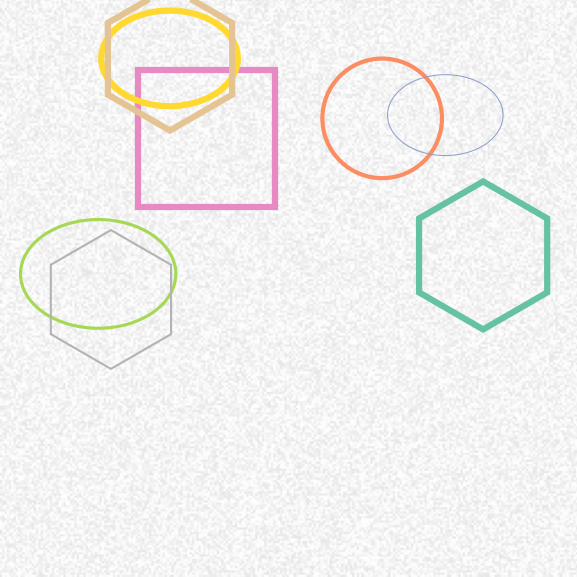[{"shape": "hexagon", "thickness": 3, "radius": 0.64, "center": [0.837, 0.557]}, {"shape": "circle", "thickness": 2, "radius": 0.52, "center": [0.662, 0.794]}, {"shape": "oval", "thickness": 0.5, "radius": 0.5, "center": [0.771, 0.8]}, {"shape": "square", "thickness": 3, "radius": 0.59, "center": [0.357, 0.759]}, {"shape": "oval", "thickness": 1.5, "radius": 0.67, "center": [0.17, 0.525]}, {"shape": "oval", "thickness": 3, "radius": 0.59, "center": [0.294, 0.898]}, {"shape": "hexagon", "thickness": 3, "radius": 0.62, "center": [0.294, 0.897]}, {"shape": "hexagon", "thickness": 1, "radius": 0.6, "center": [0.192, 0.481]}]